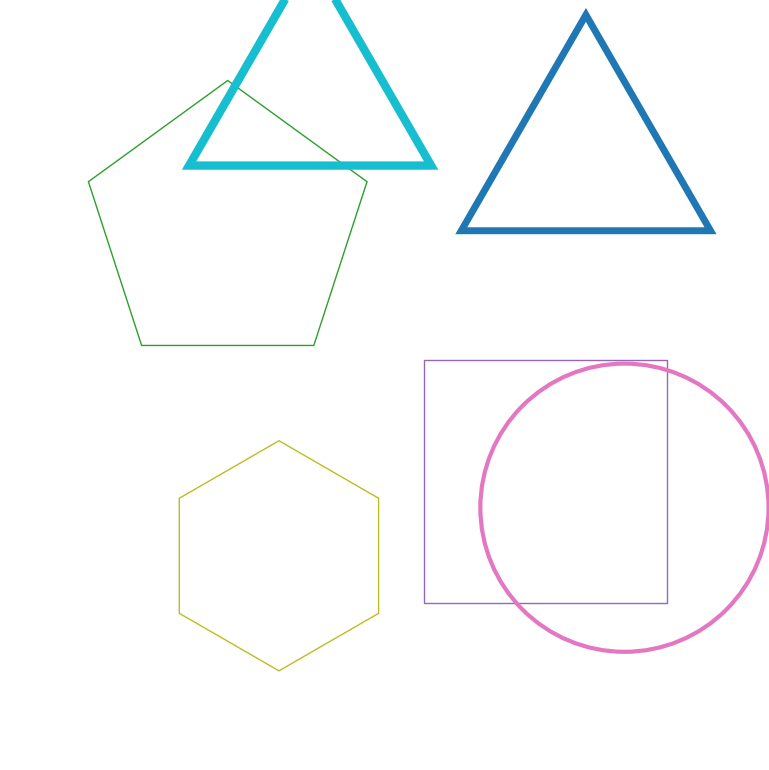[{"shape": "triangle", "thickness": 2.5, "radius": 0.93, "center": [0.761, 0.794]}, {"shape": "pentagon", "thickness": 0.5, "radius": 0.95, "center": [0.296, 0.705]}, {"shape": "square", "thickness": 0.5, "radius": 0.79, "center": [0.708, 0.375]}, {"shape": "circle", "thickness": 1.5, "radius": 0.94, "center": [0.811, 0.341]}, {"shape": "hexagon", "thickness": 0.5, "radius": 0.75, "center": [0.362, 0.278]}, {"shape": "triangle", "thickness": 3, "radius": 0.91, "center": [0.403, 0.876]}]